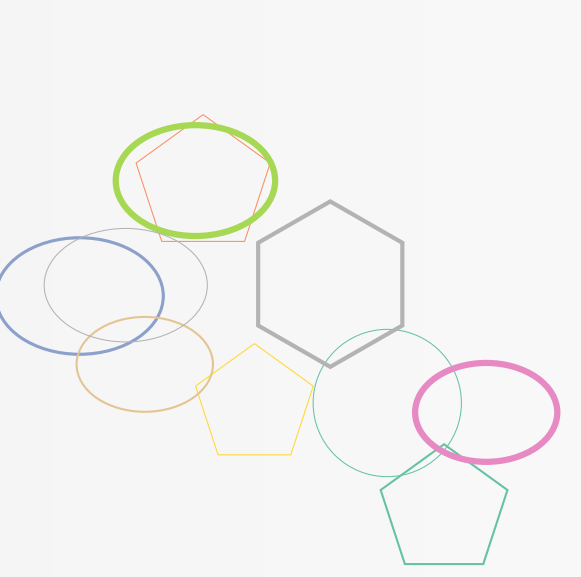[{"shape": "circle", "thickness": 0.5, "radius": 0.64, "center": [0.666, 0.301]}, {"shape": "pentagon", "thickness": 1, "radius": 0.57, "center": [0.764, 0.115]}, {"shape": "pentagon", "thickness": 0.5, "radius": 0.61, "center": [0.349, 0.679]}, {"shape": "oval", "thickness": 1.5, "radius": 0.72, "center": [0.137, 0.487]}, {"shape": "oval", "thickness": 3, "radius": 0.61, "center": [0.836, 0.285]}, {"shape": "oval", "thickness": 3, "radius": 0.69, "center": [0.336, 0.686]}, {"shape": "pentagon", "thickness": 0.5, "radius": 0.53, "center": [0.438, 0.298]}, {"shape": "oval", "thickness": 1, "radius": 0.59, "center": [0.249, 0.368]}, {"shape": "oval", "thickness": 0.5, "radius": 0.7, "center": [0.216, 0.505]}, {"shape": "hexagon", "thickness": 2, "radius": 0.72, "center": [0.568, 0.507]}]